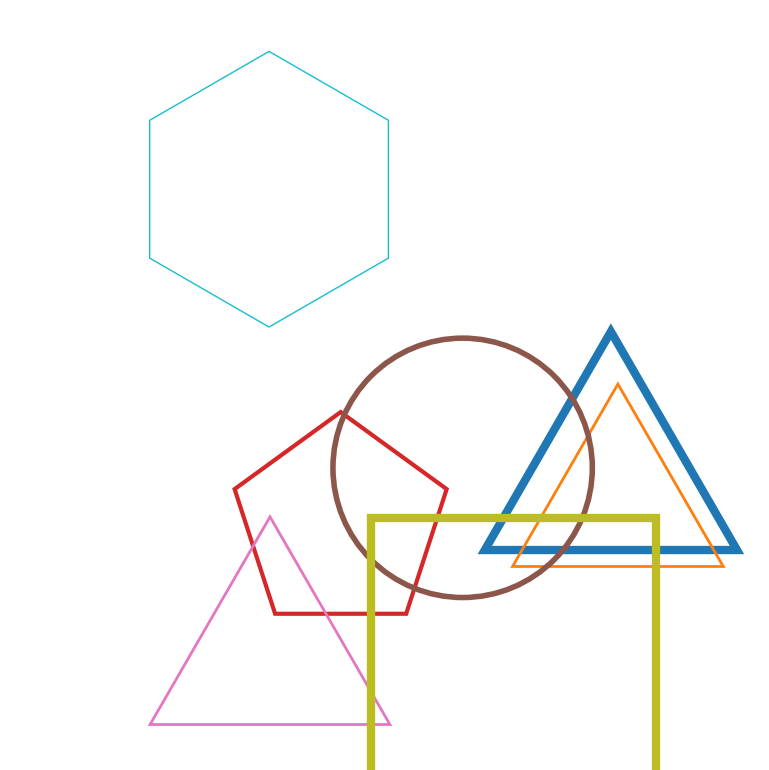[{"shape": "triangle", "thickness": 3, "radius": 0.95, "center": [0.793, 0.38]}, {"shape": "triangle", "thickness": 1, "radius": 0.79, "center": [0.802, 0.343]}, {"shape": "pentagon", "thickness": 1.5, "radius": 0.72, "center": [0.442, 0.32]}, {"shape": "circle", "thickness": 2, "radius": 0.84, "center": [0.601, 0.392]}, {"shape": "triangle", "thickness": 1, "radius": 0.9, "center": [0.351, 0.149]}, {"shape": "square", "thickness": 3, "radius": 0.93, "center": [0.667, 0.142]}, {"shape": "hexagon", "thickness": 0.5, "radius": 0.89, "center": [0.349, 0.754]}]